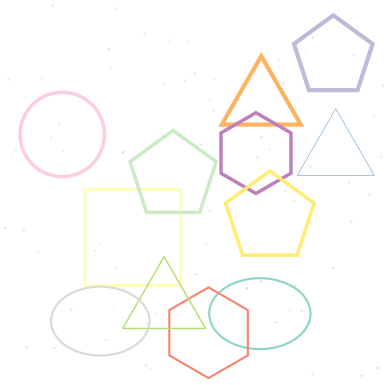[{"shape": "oval", "thickness": 1.5, "radius": 0.66, "center": [0.675, 0.185]}, {"shape": "square", "thickness": 2, "radius": 0.62, "center": [0.343, 0.384]}, {"shape": "pentagon", "thickness": 3, "radius": 0.54, "center": [0.866, 0.853]}, {"shape": "hexagon", "thickness": 1.5, "radius": 0.59, "center": [0.542, 0.136]}, {"shape": "triangle", "thickness": 0.5, "radius": 0.58, "center": [0.872, 0.602]}, {"shape": "triangle", "thickness": 3, "radius": 0.59, "center": [0.679, 0.736]}, {"shape": "triangle", "thickness": 1, "radius": 0.62, "center": [0.426, 0.209]}, {"shape": "circle", "thickness": 2.5, "radius": 0.55, "center": [0.162, 0.651]}, {"shape": "oval", "thickness": 1.5, "radius": 0.64, "center": [0.26, 0.166]}, {"shape": "hexagon", "thickness": 2.5, "radius": 0.52, "center": [0.665, 0.602]}, {"shape": "pentagon", "thickness": 2.5, "radius": 0.59, "center": [0.45, 0.544]}, {"shape": "pentagon", "thickness": 2.5, "radius": 0.6, "center": [0.701, 0.435]}]